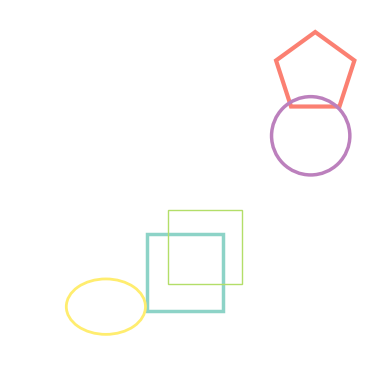[{"shape": "square", "thickness": 2.5, "radius": 0.5, "center": [0.48, 0.292]}, {"shape": "pentagon", "thickness": 3, "radius": 0.53, "center": [0.819, 0.81]}, {"shape": "square", "thickness": 1, "radius": 0.48, "center": [0.532, 0.359]}, {"shape": "circle", "thickness": 2.5, "radius": 0.51, "center": [0.807, 0.647]}, {"shape": "oval", "thickness": 2, "radius": 0.51, "center": [0.275, 0.203]}]